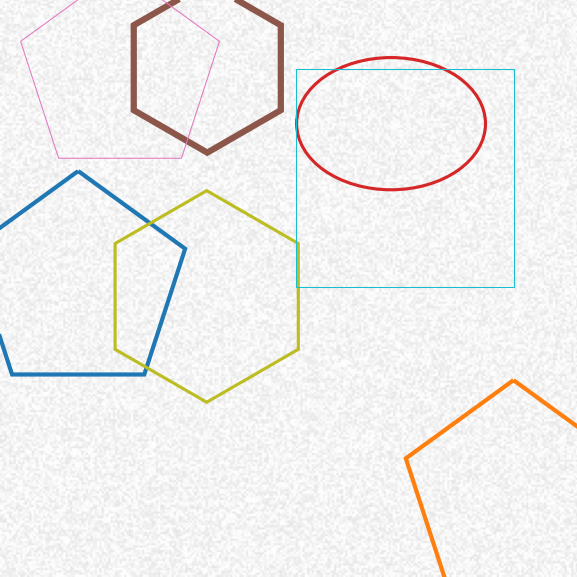[{"shape": "pentagon", "thickness": 2, "radius": 0.97, "center": [0.135, 0.508]}, {"shape": "pentagon", "thickness": 2, "radius": 0.98, "center": [0.889, 0.145]}, {"shape": "oval", "thickness": 1.5, "radius": 0.82, "center": [0.677, 0.785]}, {"shape": "hexagon", "thickness": 3, "radius": 0.74, "center": [0.359, 0.882]}, {"shape": "pentagon", "thickness": 0.5, "radius": 0.91, "center": [0.208, 0.872]}, {"shape": "hexagon", "thickness": 1.5, "radius": 0.92, "center": [0.358, 0.486]}, {"shape": "square", "thickness": 0.5, "radius": 0.94, "center": [0.701, 0.691]}]